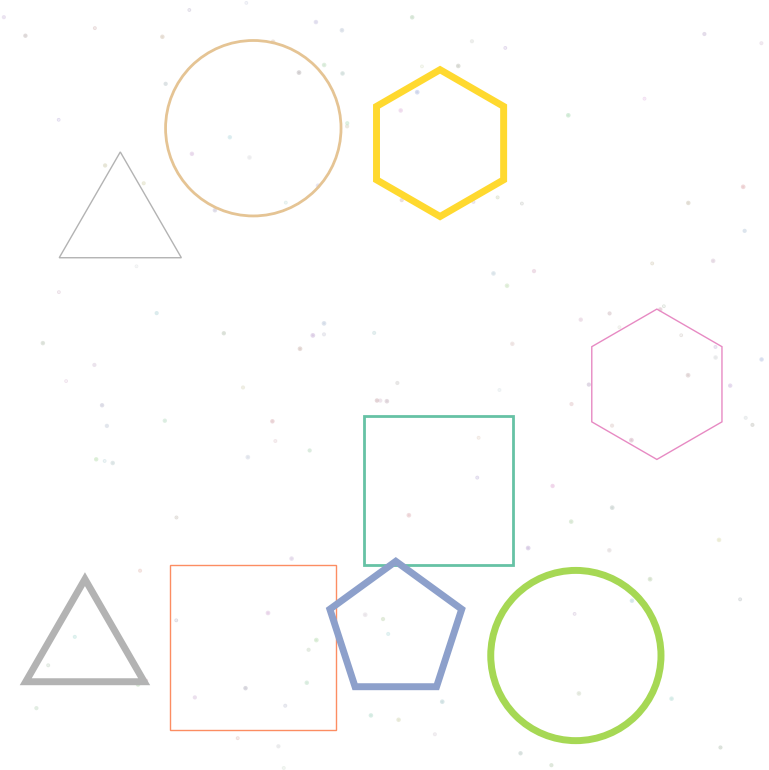[{"shape": "square", "thickness": 1, "radius": 0.49, "center": [0.569, 0.363]}, {"shape": "square", "thickness": 0.5, "radius": 0.54, "center": [0.329, 0.159]}, {"shape": "pentagon", "thickness": 2.5, "radius": 0.45, "center": [0.514, 0.181]}, {"shape": "hexagon", "thickness": 0.5, "radius": 0.49, "center": [0.853, 0.501]}, {"shape": "circle", "thickness": 2.5, "radius": 0.55, "center": [0.748, 0.149]}, {"shape": "hexagon", "thickness": 2.5, "radius": 0.48, "center": [0.572, 0.814]}, {"shape": "circle", "thickness": 1, "radius": 0.57, "center": [0.329, 0.833]}, {"shape": "triangle", "thickness": 0.5, "radius": 0.46, "center": [0.156, 0.711]}, {"shape": "triangle", "thickness": 2.5, "radius": 0.44, "center": [0.11, 0.159]}]